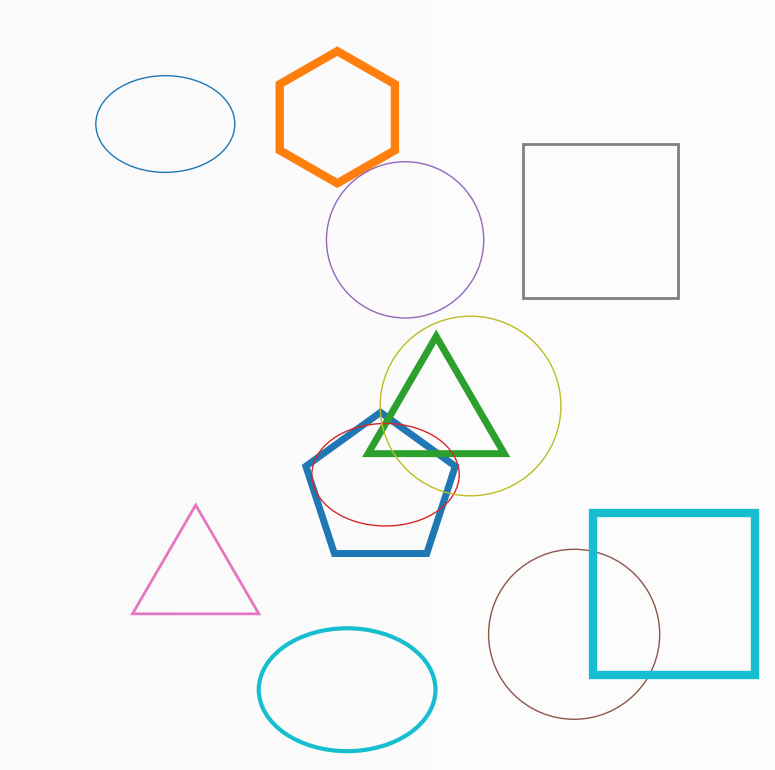[{"shape": "pentagon", "thickness": 2.5, "radius": 0.51, "center": [0.491, 0.363]}, {"shape": "oval", "thickness": 0.5, "radius": 0.45, "center": [0.213, 0.839]}, {"shape": "hexagon", "thickness": 3, "radius": 0.43, "center": [0.435, 0.848]}, {"shape": "triangle", "thickness": 2.5, "radius": 0.51, "center": [0.563, 0.462]}, {"shape": "oval", "thickness": 0.5, "radius": 0.48, "center": [0.497, 0.383]}, {"shape": "circle", "thickness": 0.5, "radius": 0.51, "center": [0.523, 0.688]}, {"shape": "circle", "thickness": 0.5, "radius": 0.55, "center": [0.741, 0.176]}, {"shape": "triangle", "thickness": 1, "radius": 0.47, "center": [0.252, 0.25]}, {"shape": "square", "thickness": 1, "radius": 0.5, "center": [0.775, 0.713]}, {"shape": "circle", "thickness": 0.5, "radius": 0.58, "center": [0.607, 0.473]}, {"shape": "square", "thickness": 3, "radius": 0.52, "center": [0.87, 0.228]}, {"shape": "oval", "thickness": 1.5, "radius": 0.57, "center": [0.448, 0.104]}]